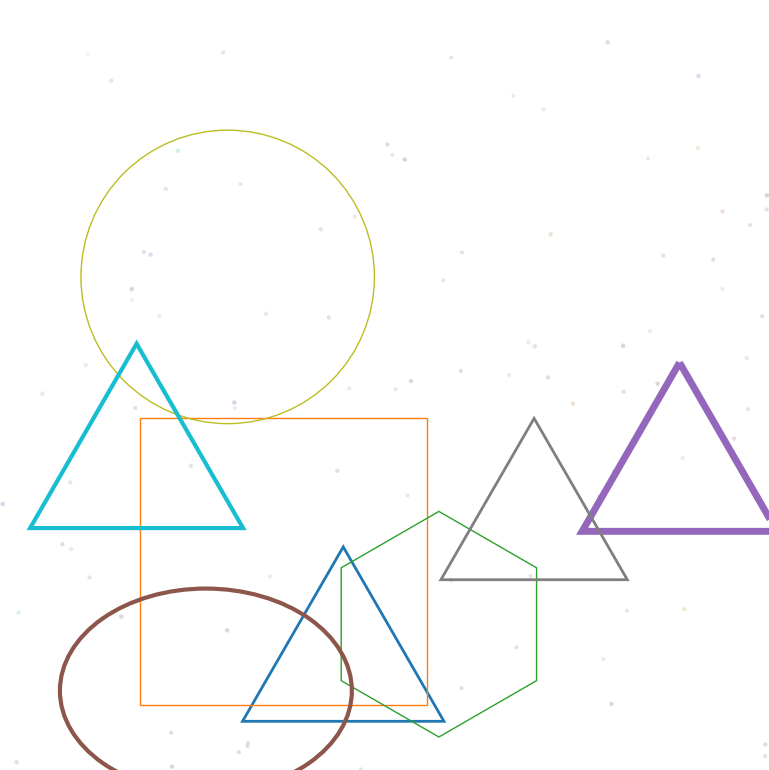[{"shape": "triangle", "thickness": 1, "radius": 0.76, "center": [0.446, 0.139]}, {"shape": "square", "thickness": 0.5, "radius": 0.93, "center": [0.368, 0.271]}, {"shape": "hexagon", "thickness": 0.5, "radius": 0.73, "center": [0.57, 0.189]}, {"shape": "triangle", "thickness": 2.5, "radius": 0.73, "center": [0.883, 0.383]}, {"shape": "oval", "thickness": 1.5, "radius": 0.95, "center": [0.267, 0.103]}, {"shape": "triangle", "thickness": 1, "radius": 0.7, "center": [0.694, 0.317]}, {"shape": "circle", "thickness": 0.5, "radius": 0.95, "center": [0.296, 0.64]}, {"shape": "triangle", "thickness": 1.5, "radius": 0.8, "center": [0.177, 0.394]}]